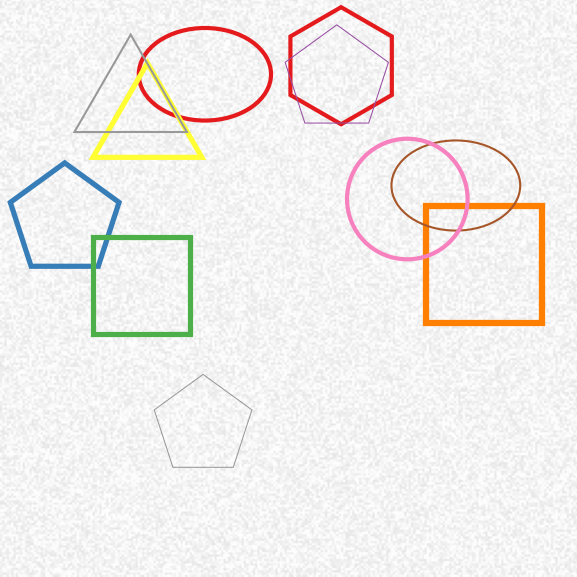[{"shape": "oval", "thickness": 2, "radius": 0.57, "center": [0.355, 0.871]}, {"shape": "hexagon", "thickness": 2, "radius": 0.51, "center": [0.591, 0.885]}, {"shape": "pentagon", "thickness": 2.5, "radius": 0.49, "center": [0.112, 0.618]}, {"shape": "square", "thickness": 2.5, "radius": 0.42, "center": [0.245, 0.505]}, {"shape": "pentagon", "thickness": 0.5, "radius": 0.47, "center": [0.583, 0.862]}, {"shape": "square", "thickness": 3, "radius": 0.5, "center": [0.838, 0.541]}, {"shape": "triangle", "thickness": 2.5, "radius": 0.54, "center": [0.255, 0.781]}, {"shape": "oval", "thickness": 1, "radius": 0.56, "center": [0.789, 0.678]}, {"shape": "circle", "thickness": 2, "radius": 0.52, "center": [0.705, 0.655]}, {"shape": "pentagon", "thickness": 0.5, "radius": 0.44, "center": [0.352, 0.262]}, {"shape": "triangle", "thickness": 1, "radius": 0.56, "center": [0.226, 0.827]}]